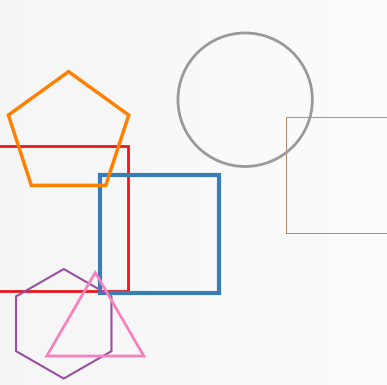[{"shape": "square", "thickness": 2, "radius": 0.94, "center": [0.141, 0.433]}, {"shape": "square", "thickness": 3, "radius": 0.77, "center": [0.412, 0.392]}, {"shape": "hexagon", "thickness": 1.5, "radius": 0.71, "center": [0.164, 0.159]}, {"shape": "pentagon", "thickness": 2.5, "radius": 0.82, "center": [0.177, 0.651]}, {"shape": "square", "thickness": 0.5, "radius": 0.76, "center": [0.888, 0.546]}, {"shape": "triangle", "thickness": 2, "radius": 0.72, "center": [0.246, 0.148]}, {"shape": "circle", "thickness": 2, "radius": 0.87, "center": [0.633, 0.741]}]